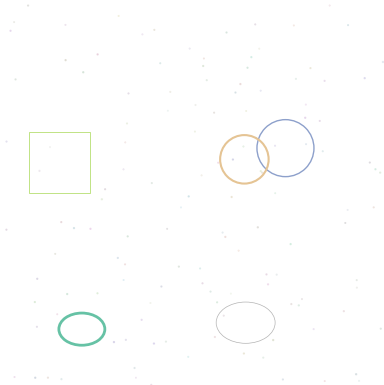[{"shape": "oval", "thickness": 2, "radius": 0.3, "center": [0.213, 0.145]}, {"shape": "circle", "thickness": 1, "radius": 0.37, "center": [0.741, 0.615]}, {"shape": "square", "thickness": 0.5, "radius": 0.39, "center": [0.155, 0.578]}, {"shape": "circle", "thickness": 1.5, "radius": 0.31, "center": [0.635, 0.586]}, {"shape": "oval", "thickness": 0.5, "radius": 0.38, "center": [0.638, 0.162]}]